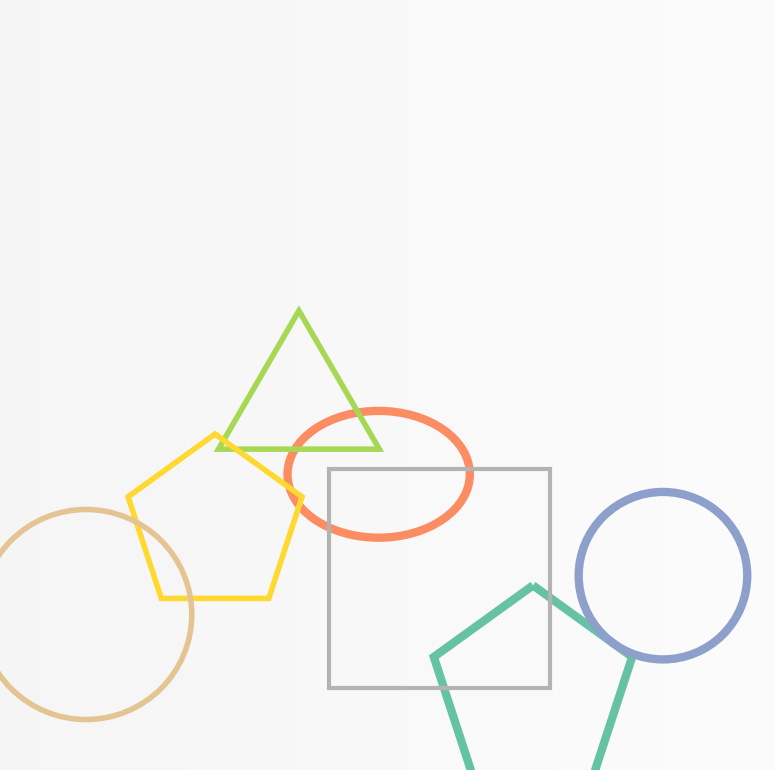[{"shape": "pentagon", "thickness": 3, "radius": 0.67, "center": [0.688, 0.105]}, {"shape": "oval", "thickness": 3, "radius": 0.59, "center": [0.489, 0.384]}, {"shape": "circle", "thickness": 3, "radius": 0.54, "center": [0.855, 0.252]}, {"shape": "triangle", "thickness": 2, "radius": 0.6, "center": [0.386, 0.477]}, {"shape": "pentagon", "thickness": 2, "radius": 0.59, "center": [0.277, 0.318]}, {"shape": "circle", "thickness": 2, "radius": 0.68, "center": [0.111, 0.202]}, {"shape": "square", "thickness": 1.5, "radius": 0.71, "center": [0.567, 0.249]}]